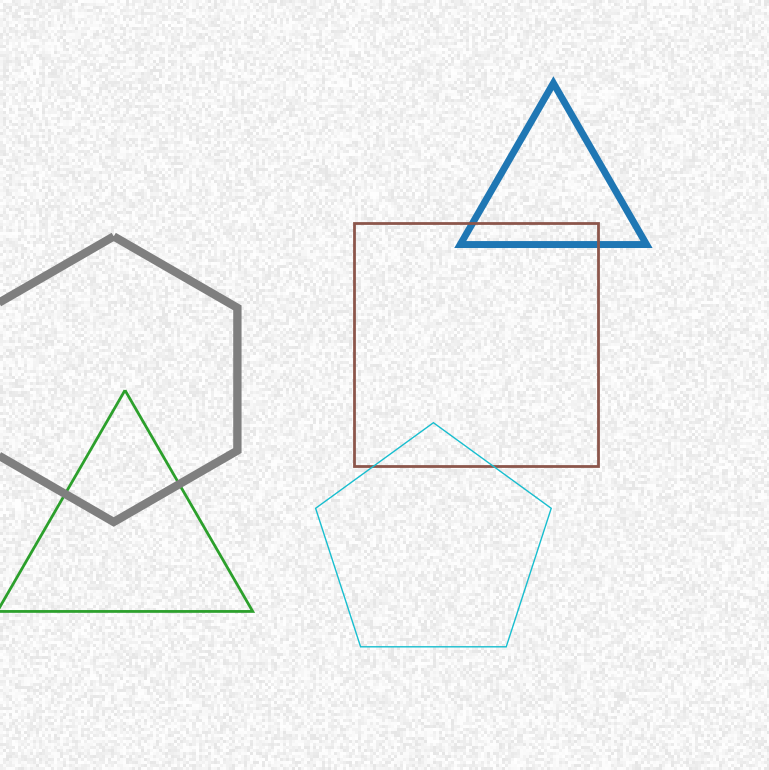[{"shape": "triangle", "thickness": 2.5, "radius": 0.7, "center": [0.719, 0.752]}, {"shape": "triangle", "thickness": 1, "radius": 0.96, "center": [0.162, 0.302]}, {"shape": "square", "thickness": 1, "radius": 0.79, "center": [0.618, 0.553]}, {"shape": "hexagon", "thickness": 3, "radius": 0.93, "center": [0.148, 0.508]}, {"shape": "pentagon", "thickness": 0.5, "radius": 0.8, "center": [0.563, 0.29]}]